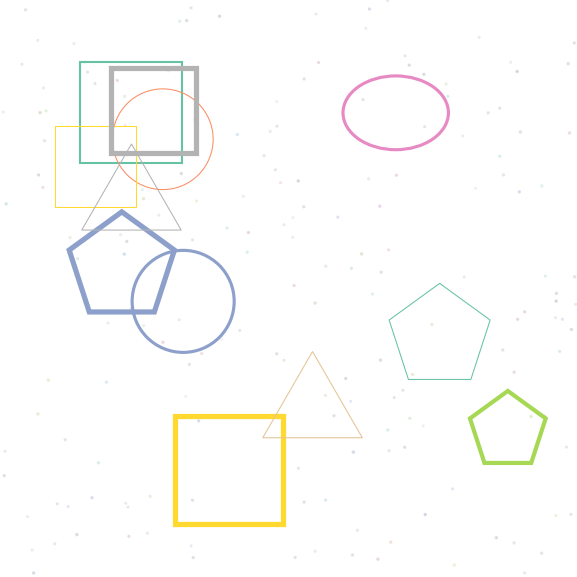[{"shape": "pentagon", "thickness": 0.5, "radius": 0.46, "center": [0.761, 0.416]}, {"shape": "square", "thickness": 1, "radius": 0.44, "center": [0.227, 0.804]}, {"shape": "circle", "thickness": 0.5, "radius": 0.44, "center": [0.282, 0.758]}, {"shape": "circle", "thickness": 1.5, "radius": 0.44, "center": [0.317, 0.477]}, {"shape": "pentagon", "thickness": 2.5, "radius": 0.48, "center": [0.211, 0.536]}, {"shape": "oval", "thickness": 1.5, "radius": 0.46, "center": [0.685, 0.804]}, {"shape": "pentagon", "thickness": 2, "radius": 0.34, "center": [0.879, 0.253]}, {"shape": "square", "thickness": 0.5, "radius": 0.35, "center": [0.165, 0.711]}, {"shape": "square", "thickness": 2.5, "radius": 0.47, "center": [0.396, 0.185]}, {"shape": "triangle", "thickness": 0.5, "radius": 0.5, "center": [0.541, 0.291]}, {"shape": "square", "thickness": 2.5, "radius": 0.37, "center": [0.266, 0.808]}, {"shape": "triangle", "thickness": 0.5, "radius": 0.5, "center": [0.228, 0.65]}]